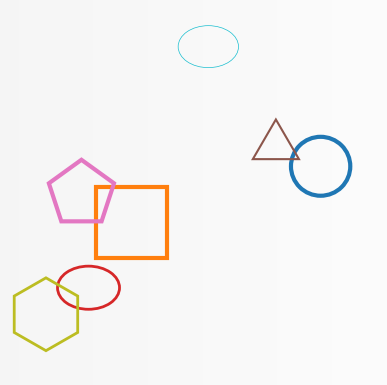[{"shape": "circle", "thickness": 3, "radius": 0.38, "center": [0.827, 0.568]}, {"shape": "square", "thickness": 3, "radius": 0.46, "center": [0.339, 0.423]}, {"shape": "oval", "thickness": 2, "radius": 0.4, "center": [0.228, 0.253]}, {"shape": "triangle", "thickness": 1.5, "radius": 0.34, "center": [0.712, 0.621]}, {"shape": "pentagon", "thickness": 3, "radius": 0.44, "center": [0.21, 0.497]}, {"shape": "hexagon", "thickness": 2, "radius": 0.47, "center": [0.119, 0.184]}, {"shape": "oval", "thickness": 0.5, "radius": 0.39, "center": [0.538, 0.879]}]